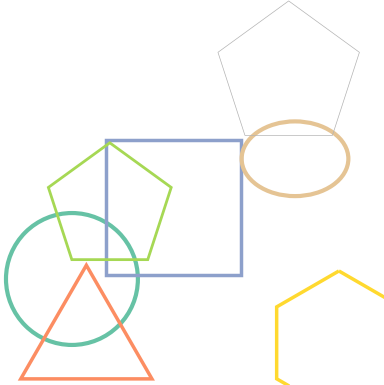[{"shape": "circle", "thickness": 3, "radius": 0.86, "center": [0.187, 0.275]}, {"shape": "triangle", "thickness": 2.5, "radius": 0.98, "center": [0.224, 0.114]}, {"shape": "square", "thickness": 2.5, "radius": 0.88, "center": [0.451, 0.46]}, {"shape": "pentagon", "thickness": 2, "radius": 0.84, "center": [0.285, 0.461]}, {"shape": "hexagon", "thickness": 2.5, "radius": 0.93, "center": [0.88, 0.109]}, {"shape": "oval", "thickness": 3, "radius": 0.69, "center": [0.766, 0.588]}, {"shape": "pentagon", "thickness": 0.5, "radius": 0.97, "center": [0.75, 0.804]}]